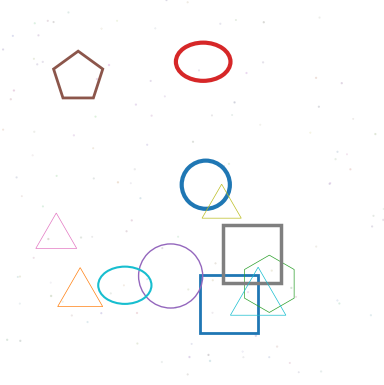[{"shape": "square", "thickness": 2, "radius": 0.38, "center": [0.594, 0.21]}, {"shape": "circle", "thickness": 3, "radius": 0.31, "center": [0.534, 0.52]}, {"shape": "triangle", "thickness": 0.5, "radius": 0.34, "center": [0.208, 0.237]}, {"shape": "hexagon", "thickness": 0.5, "radius": 0.37, "center": [0.7, 0.263]}, {"shape": "oval", "thickness": 3, "radius": 0.35, "center": [0.528, 0.84]}, {"shape": "circle", "thickness": 1, "radius": 0.42, "center": [0.443, 0.283]}, {"shape": "pentagon", "thickness": 2, "radius": 0.34, "center": [0.203, 0.8]}, {"shape": "triangle", "thickness": 0.5, "radius": 0.31, "center": [0.146, 0.385]}, {"shape": "square", "thickness": 2.5, "radius": 0.37, "center": [0.655, 0.34]}, {"shape": "triangle", "thickness": 0.5, "radius": 0.29, "center": [0.576, 0.463]}, {"shape": "oval", "thickness": 1.5, "radius": 0.35, "center": [0.324, 0.259]}, {"shape": "triangle", "thickness": 0.5, "radius": 0.42, "center": [0.67, 0.223]}]